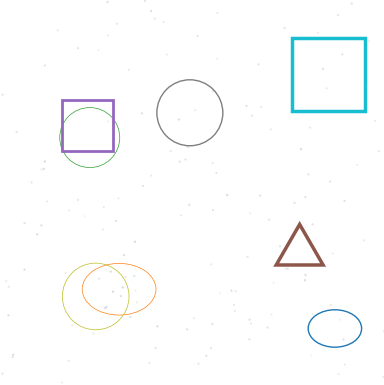[{"shape": "oval", "thickness": 1, "radius": 0.35, "center": [0.87, 0.147]}, {"shape": "oval", "thickness": 0.5, "radius": 0.48, "center": [0.309, 0.249]}, {"shape": "circle", "thickness": 0.5, "radius": 0.39, "center": [0.233, 0.643]}, {"shape": "square", "thickness": 2, "radius": 0.34, "center": [0.227, 0.674]}, {"shape": "triangle", "thickness": 2.5, "radius": 0.35, "center": [0.778, 0.347]}, {"shape": "circle", "thickness": 1, "radius": 0.43, "center": [0.493, 0.707]}, {"shape": "circle", "thickness": 0.5, "radius": 0.43, "center": [0.248, 0.23]}, {"shape": "square", "thickness": 2.5, "radius": 0.47, "center": [0.853, 0.807]}]